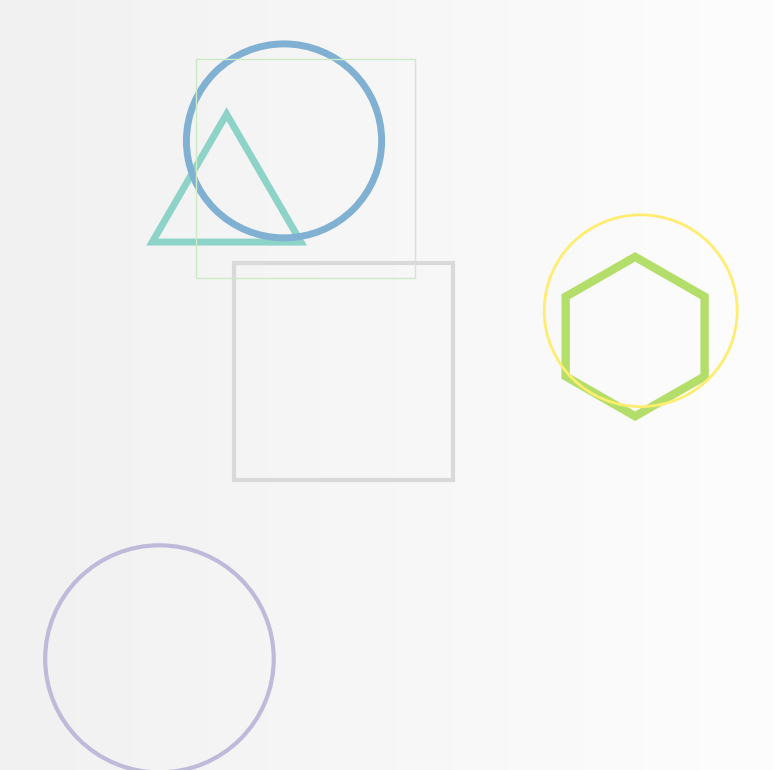[{"shape": "triangle", "thickness": 2.5, "radius": 0.55, "center": [0.292, 0.741]}, {"shape": "circle", "thickness": 1.5, "radius": 0.74, "center": [0.206, 0.144]}, {"shape": "circle", "thickness": 2.5, "radius": 0.63, "center": [0.366, 0.817]}, {"shape": "hexagon", "thickness": 3, "radius": 0.52, "center": [0.82, 0.563]}, {"shape": "square", "thickness": 1.5, "radius": 0.71, "center": [0.443, 0.517]}, {"shape": "square", "thickness": 0.5, "radius": 0.71, "center": [0.394, 0.781]}, {"shape": "circle", "thickness": 1, "radius": 0.62, "center": [0.827, 0.596]}]